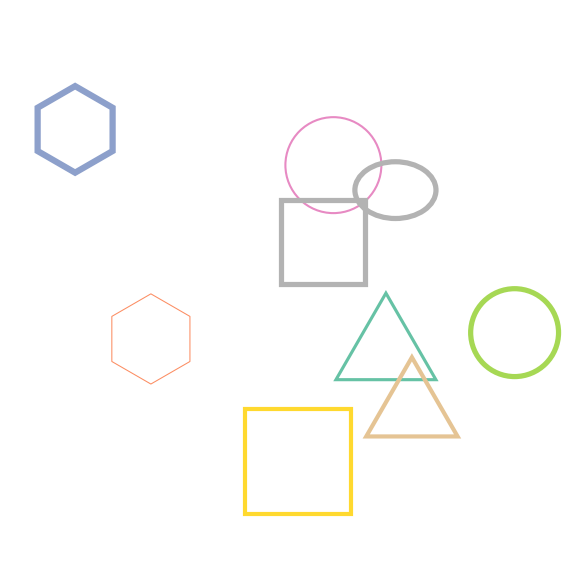[{"shape": "triangle", "thickness": 1.5, "radius": 0.5, "center": [0.668, 0.392]}, {"shape": "hexagon", "thickness": 0.5, "radius": 0.39, "center": [0.261, 0.412]}, {"shape": "hexagon", "thickness": 3, "radius": 0.37, "center": [0.13, 0.775]}, {"shape": "circle", "thickness": 1, "radius": 0.42, "center": [0.577, 0.713]}, {"shape": "circle", "thickness": 2.5, "radius": 0.38, "center": [0.891, 0.423]}, {"shape": "square", "thickness": 2, "radius": 0.46, "center": [0.516, 0.2]}, {"shape": "triangle", "thickness": 2, "radius": 0.46, "center": [0.713, 0.289]}, {"shape": "square", "thickness": 2.5, "radius": 0.36, "center": [0.56, 0.58]}, {"shape": "oval", "thickness": 2.5, "radius": 0.35, "center": [0.685, 0.67]}]